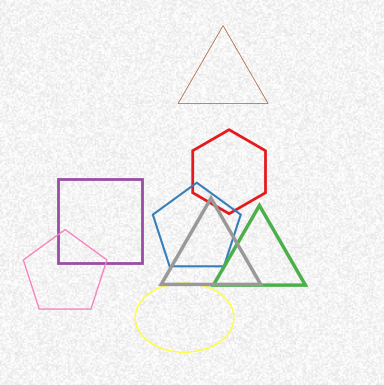[{"shape": "hexagon", "thickness": 2, "radius": 0.55, "center": [0.595, 0.554]}, {"shape": "pentagon", "thickness": 1.5, "radius": 0.6, "center": [0.511, 0.405]}, {"shape": "triangle", "thickness": 2.5, "radius": 0.69, "center": [0.674, 0.328]}, {"shape": "square", "thickness": 2, "radius": 0.55, "center": [0.26, 0.426]}, {"shape": "oval", "thickness": 1, "radius": 0.64, "center": [0.479, 0.175]}, {"shape": "triangle", "thickness": 0.5, "radius": 0.67, "center": [0.579, 0.799]}, {"shape": "pentagon", "thickness": 1, "radius": 0.57, "center": [0.169, 0.29]}, {"shape": "triangle", "thickness": 2.5, "radius": 0.75, "center": [0.548, 0.336]}]